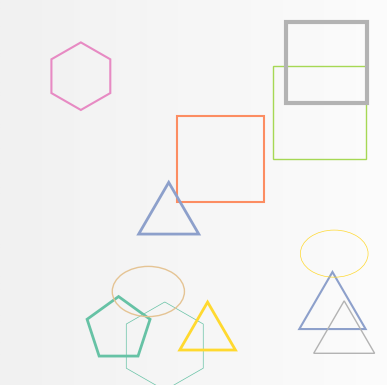[{"shape": "pentagon", "thickness": 2, "radius": 0.43, "center": [0.306, 0.144]}, {"shape": "hexagon", "thickness": 0.5, "radius": 0.57, "center": [0.425, 0.101]}, {"shape": "square", "thickness": 1.5, "radius": 0.56, "center": [0.568, 0.587]}, {"shape": "triangle", "thickness": 2, "radius": 0.45, "center": [0.435, 0.437]}, {"shape": "triangle", "thickness": 1.5, "radius": 0.49, "center": [0.858, 0.195]}, {"shape": "hexagon", "thickness": 1.5, "radius": 0.44, "center": [0.209, 0.802]}, {"shape": "square", "thickness": 1, "radius": 0.6, "center": [0.825, 0.708]}, {"shape": "oval", "thickness": 0.5, "radius": 0.44, "center": [0.862, 0.341]}, {"shape": "triangle", "thickness": 2, "radius": 0.41, "center": [0.536, 0.132]}, {"shape": "oval", "thickness": 1, "radius": 0.47, "center": [0.383, 0.243]}, {"shape": "square", "thickness": 3, "radius": 0.53, "center": [0.842, 0.837]}, {"shape": "triangle", "thickness": 1, "radius": 0.45, "center": [0.888, 0.128]}]